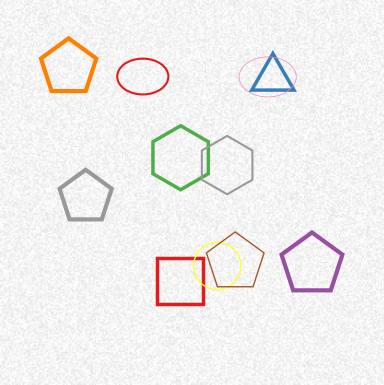[{"shape": "oval", "thickness": 1.5, "radius": 0.33, "center": [0.371, 0.801]}, {"shape": "square", "thickness": 2.5, "radius": 0.3, "center": [0.467, 0.271]}, {"shape": "triangle", "thickness": 2.5, "radius": 0.32, "center": [0.709, 0.798]}, {"shape": "hexagon", "thickness": 2.5, "radius": 0.42, "center": [0.469, 0.59]}, {"shape": "pentagon", "thickness": 3, "radius": 0.42, "center": [0.81, 0.313]}, {"shape": "pentagon", "thickness": 3, "radius": 0.38, "center": [0.178, 0.825]}, {"shape": "circle", "thickness": 1, "radius": 0.31, "center": [0.564, 0.309]}, {"shape": "pentagon", "thickness": 1, "radius": 0.39, "center": [0.611, 0.319]}, {"shape": "oval", "thickness": 0.5, "radius": 0.37, "center": [0.695, 0.8]}, {"shape": "hexagon", "thickness": 1.5, "radius": 0.38, "center": [0.59, 0.571]}, {"shape": "pentagon", "thickness": 3, "radius": 0.36, "center": [0.222, 0.488]}]